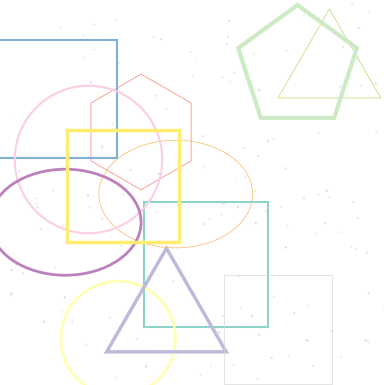[{"shape": "square", "thickness": 1.5, "radius": 0.81, "center": [0.535, 0.313]}, {"shape": "circle", "thickness": 2, "radius": 0.74, "center": [0.307, 0.121]}, {"shape": "triangle", "thickness": 2.5, "radius": 0.9, "center": [0.432, 0.176]}, {"shape": "hexagon", "thickness": 0.5, "radius": 0.75, "center": [0.366, 0.657]}, {"shape": "square", "thickness": 1.5, "radius": 0.76, "center": [0.15, 0.743]}, {"shape": "oval", "thickness": 0.5, "radius": 1.0, "center": [0.457, 0.496]}, {"shape": "triangle", "thickness": 0.5, "radius": 0.77, "center": [0.856, 0.823]}, {"shape": "circle", "thickness": 1.5, "radius": 0.96, "center": [0.23, 0.586]}, {"shape": "square", "thickness": 0.5, "radius": 0.7, "center": [0.721, 0.144]}, {"shape": "oval", "thickness": 2, "radius": 0.98, "center": [0.17, 0.423]}, {"shape": "pentagon", "thickness": 3, "radius": 0.81, "center": [0.773, 0.825]}, {"shape": "square", "thickness": 2.5, "radius": 0.73, "center": [0.32, 0.517]}]